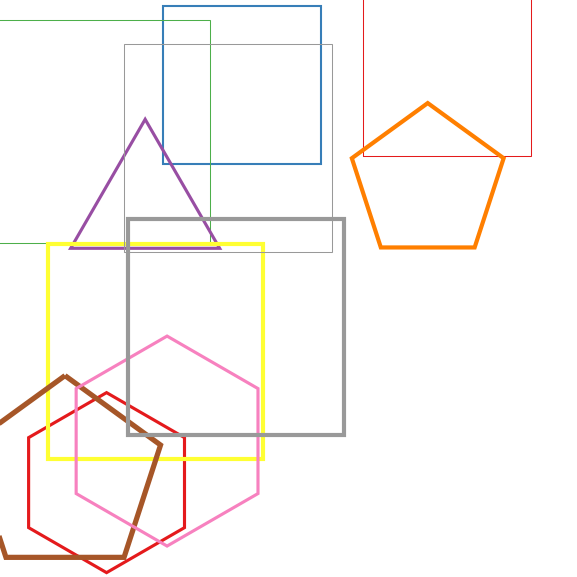[{"shape": "hexagon", "thickness": 1.5, "radius": 0.78, "center": [0.185, 0.163]}, {"shape": "square", "thickness": 0.5, "radius": 0.73, "center": [0.773, 0.875]}, {"shape": "square", "thickness": 1, "radius": 0.68, "center": [0.419, 0.852]}, {"shape": "square", "thickness": 0.5, "radius": 0.96, "center": [0.171, 0.771]}, {"shape": "triangle", "thickness": 1.5, "radius": 0.74, "center": [0.251, 0.644]}, {"shape": "pentagon", "thickness": 2, "radius": 0.69, "center": [0.741, 0.682]}, {"shape": "square", "thickness": 2, "radius": 0.93, "center": [0.269, 0.391]}, {"shape": "pentagon", "thickness": 2.5, "radius": 0.87, "center": [0.113, 0.175]}, {"shape": "hexagon", "thickness": 1.5, "radius": 0.91, "center": [0.289, 0.235]}, {"shape": "square", "thickness": 2, "radius": 0.94, "center": [0.409, 0.433]}, {"shape": "square", "thickness": 0.5, "radius": 0.9, "center": [0.395, 0.743]}]